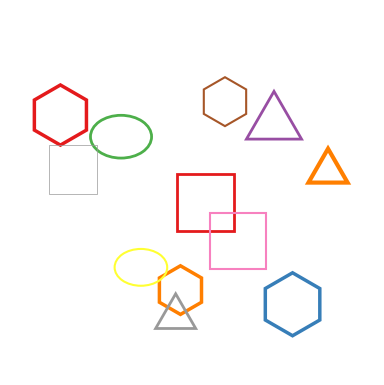[{"shape": "hexagon", "thickness": 2.5, "radius": 0.39, "center": [0.157, 0.701]}, {"shape": "square", "thickness": 2, "radius": 0.37, "center": [0.534, 0.475]}, {"shape": "hexagon", "thickness": 2.5, "radius": 0.41, "center": [0.76, 0.21]}, {"shape": "oval", "thickness": 2, "radius": 0.4, "center": [0.314, 0.645]}, {"shape": "triangle", "thickness": 2, "radius": 0.41, "center": [0.712, 0.68]}, {"shape": "triangle", "thickness": 3, "radius": 0.29, "center": [0.852, 0.555]}, {"shape": "hexagon", "thickness": 2.5, "radius": 0.32, "center": [0.469, 0.246]}, {"shape": "oval", "thickness": 1.5, "radius": 0.34, "center": [0.366, 0.306]}, {"shape": "hexagon", "thickness": 1.5, "radius": 0.32, "center": [0.584, 0.736]}, {"shape": "square", "thickness": 1.5, "radius": 0.36, "center": [0.617, 0.373]}, {"shape": "square", "thickness": 0.5, "radius": 0.32, "center": [0.189, 0.559]}, {"shape": "triangle", "thickness": 2, "radius": 0.3, "center": [0.456, 0.177]}]